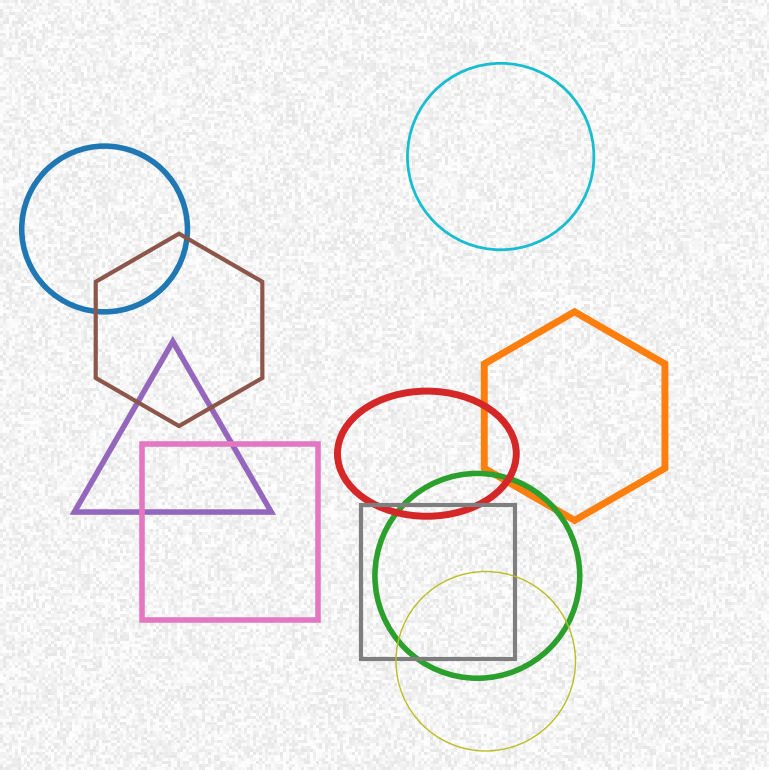[{"shape": "circle", "thickness": 2, "radius": 0.54, "center": [0.136, 0.703]}, {"shape": "hexagon", "thickness": 2.5, "radius": 0.68, "center": [0.746, 0.46]}, {"shape": "circle", "thickness": 2, "radius": 0.66, "center": [0.62, 0.252]}, {"shape": "oval", "thickness": 2.5, "radius": 0.58, "center": [0.554, 0.411]}, {"shape": "triangle", "thickness": 2, "radius": 0.74, "center": [0.224, 0.409]}, {"shape": "hexagon", "thickness": 1.5, "radius": 0.62, "center": [0.233, 0.572]}, {"shape": "square", "thickness": 2, "radius": 0.57, "center": [0.299, 0.309]}, {"shape": "square", "thickness": 1.5, "radius": 0.5, "center": [0.569, 0.244]}, {"shape": "circle", "thickness": 0.5, "radius": 0.58, "center": [0.631, 0.141]}, {"shape": "circle", "thickness": 1, "radius": 0.61, "center": [0.65, 0.797]}]